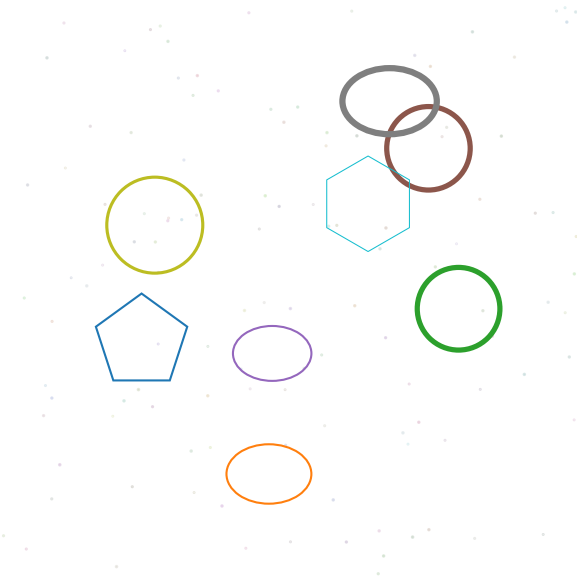[{"shape": "pentagon", "thickness": 1, "radius": 0.42, "center": [0.245, 0.408]}, {"shape": "oval", "thickness": 1, "radius": 0.37, "center": [0.466, 0.178]}, {"shape": "circle", "thickness": 2.5, "radius": 0.36, "center": [0.794, 0.465]}, {"shape": "oval", "thickness": 1, "radius": 0.34, "center": [0.471, 0.387]}, {"shape": "circle", "thickness": 2.5, "radius": 0.36, "center": [0.742, 0.742]}, {"shape": "oval", "thickness": 3, "radius": 0.41, "center": [0.675, 0.824]}, {"shape": "circle", "thickness": 1.5, "radius": 0.42, "center": [0.268, 0.609]}, {"shape": "hexagon", "thickness": 0.5, "radius": 0.41, "center": [0.637, 0.646]}]